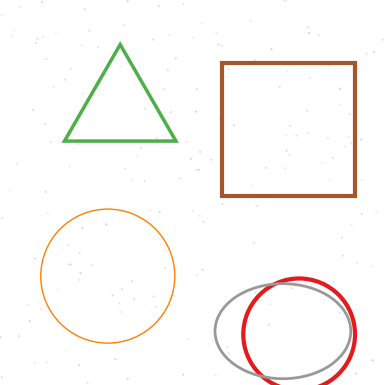[{"shape": "circle", "thickness": 3, "radius": 0.73, "center": [0.777, 0.132]}, {"shape": "triangle", "thickness": 2.5, "radius": 0.84, "center": [0.312, 0.717]}, {"shape": "circle", "thickness": 1, "radius": 0.87, "center": [0.28, 0.283]}, {"shape": "square", "thickness": 3, "radius": 0.87, "center": [0.749, 0.663]}, {"shape": "oval", "thickness": 2, "radius": 0.88, "center": [0.735, 0.14]}]